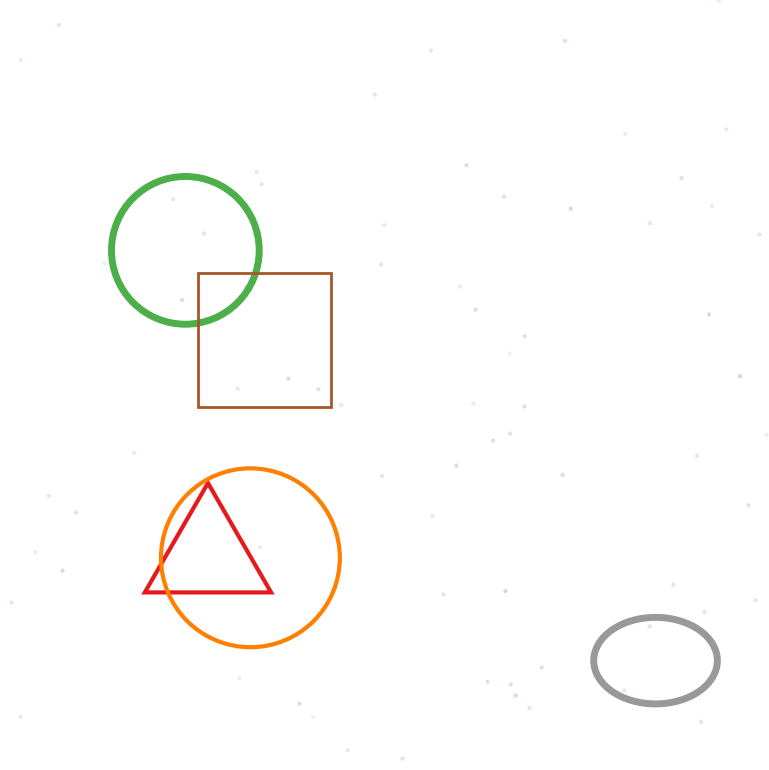[{"shape": "triangle", "thickness": 1.5, "radius": 0.47, "center": [0.27, 0.278]}, {"shape": "circle", "thickness": 2.5, "radius": 0.48, "center": [0.241, 0.675]}, {"shape": "circle", "thickness": 1.5, "radius": 0.58, "center": [0.325, 0.276]}, {"shape": "square", "thickness": 1, "radius": 0.43, "center": [0.343, 0.558]}, {"shape": "oval", "thickness": 2.5, "radius": 0.4, "center": [0.851, 0.142]}]